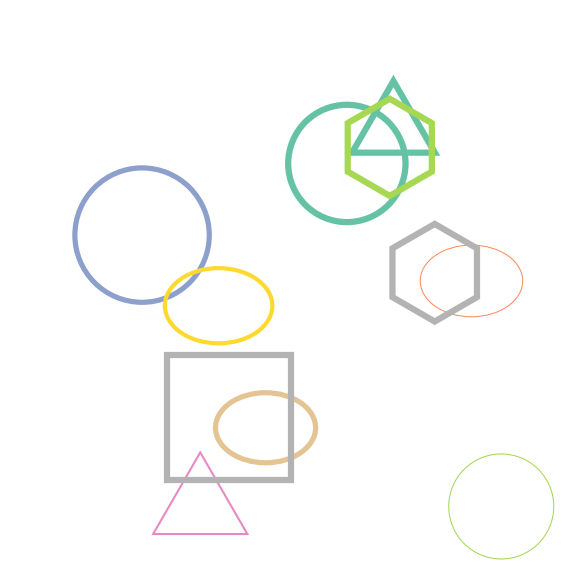[{"shape": "triangle", "thickness": 3, "radius": 0.41, "center": [0.681, 0.776]}, {"shape": "circle", "thickness": 3, "radius": 0.51, "center": [0.601, 0.716]}, {"shape": "oval", "thickness": 0.5, "radius": 0.44, "center": [0.816, 0.513]}, {"shape": "circle", "thickness": 2.5, "radius": 0.58, "center": [0.246, 0.592]}, {"shape": "triangle", "thickness": 1, "radius": 0.47, "center": [0.347, 0.122]}, {"shape": "circle", "thickness": 0.5, "radius": 0.45, "center": [0.868, 0.122]}, {"shape": "hexagon", "thickness": 3, "radius": 0.42, "center": [0.675, 0.744]}, {"shape": "oval", "thickness": 2, "radius": 0.47, "center": [0.379, 0.47]}, {"shape": "oval", "thickness": 2.5, "radius": 0.43, "center": [0.46, 0.258]}, {"shape": "square", "thickness": 3, "radius": 0.54, "center": [0.397, 0.276]}, {"shape": "hexagon", "thickness": 3, "radius": 0.42, "center": [0.753, 0.527]}]